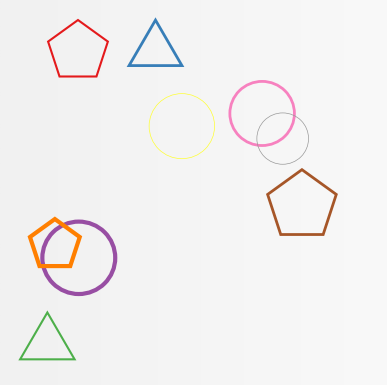[{"shape": "pentagon", "thickness": 1.5, "radius": 0.41, "center": [0.201, 0.867]}, {"shape": "triangle", "thickness": 2, "radius": 0.39, "center": [0.401, 0.869]}, {"shape": "triangle", "thickness": 1.5, "radius": 0.41, "center": [0.122, 0.107]}, {"shape": "circle", "thickness": 3, "radius": 0.47, "center": [0.203, 0.33]}, {"shape": "pentagon", "thickness": 3, "radius": 0.34, "center": [0.142, 0.364]}, {"shape": "circle", "thickness": 0.5, "radius": 0.42, "center": [0.469, 0.672]}, {"shape": "pentagon", "thickness": 2, "radius": 0.47, "center": [0.779, 0.466]}, {"shape": "circle", "thickness": 2, "radius": 0.42, "center": [0.676, 0.705]}, {"shape": "circle", "thickness": 0.5, "radius": 0.33, "center": [0.73, 0.64]}]